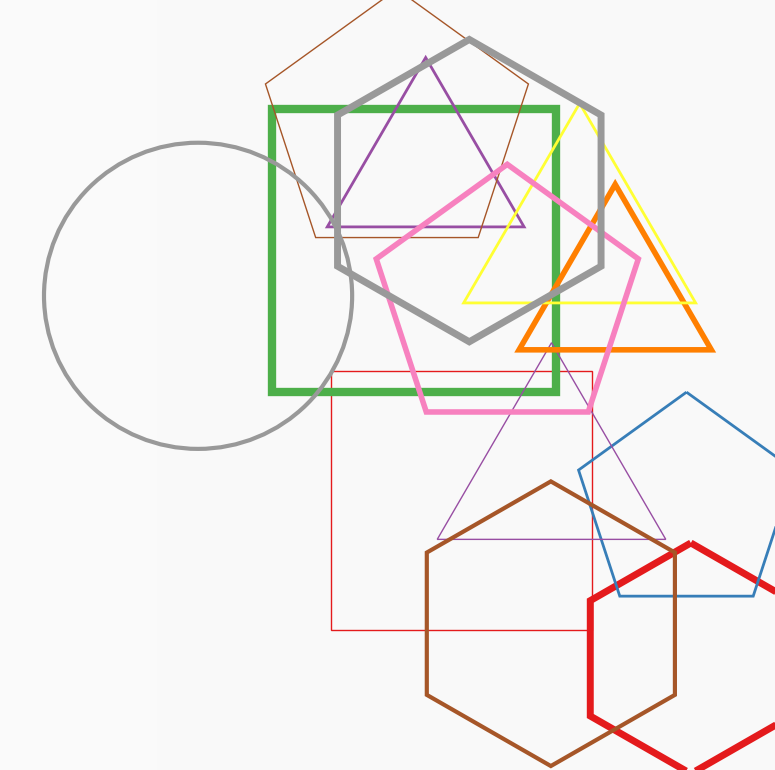[{"shape": "square", "thickness": 0.5, "radius": 0.84, "center": [0.596, 0.35]}, {"shape": "hexagon", "thickness": 2.5, "radius": 0.75, "center": [0.891, 0.145]}, {"shape": "pentagon", "thickness": 1, "radius": 0.73, "center": [0.886, 0.344]}, {"shape": "square", "thickness": 3, "radius": 0.92, "center": [0.534, 0.675]}, {"shape": "triangle", "thickness": 0.5, "radius": 0.85, "center": [0.712, 0.385]}, {"shape": "triangle", "thickness": 1, "radius": 0.73, "center": [0.549, 0.779]}, {"shape": "triangle", "thickness": 2, "radius": 0.72, "center": [0.794, 0.617]}, {"shape": "triangle", "thickness": 1, "radius": 0.86, "center": [0.748, 0.693]}, {"shape": "pentagon", "thickness": 0.5, "radius": 0.89, "center": [0.512, 0.836]}, {"shape": "hexagon", "thickness": 1.5, "radius": 0.92, "center": [0.711, 0.19]}, {"shape": "pentagon", "thickness": 2, "radius": 0.89, "center": [0.655, 0.609]}, {"shape": "circle", "thickness": 1.5, "radius": 0.99, "center": [0.256, 0.616]}, {"shape": "hexagon", "thickness": 2.5, "radius": 0.98, "center": [0.606, 0.752]}]